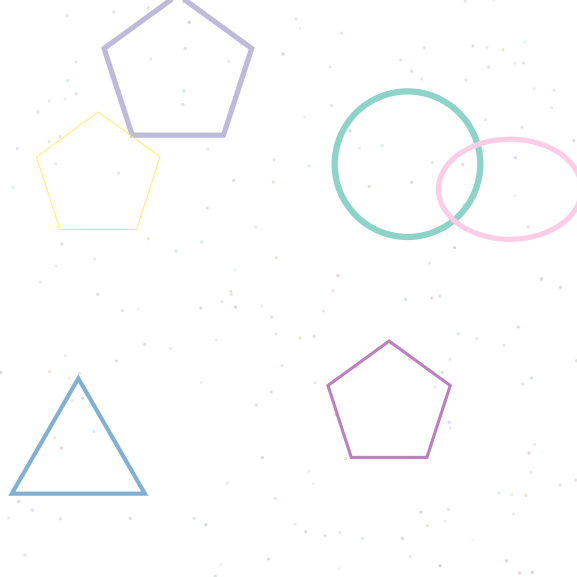[{"shape": "circle", "thickness": 3, "radius": 0.63, "center": [0.706, 0.715]}, {"shape": "pentagon", "thickness": 2.5, "radius": 0.67, "center": [0.308, 0.874]}, {"shape": "triangle", "thickness": 2, "radius": 0.67, "center": [0.136, 0.211]}, {"shape": "oval", "thickness": 2.5, "radius": 0.62, "center": [0.883, 0.671]}, {"shape": "pentagon", "thickness": 1.5, "radius": 0.56, "center": [0.674, 0.297]}, {"shape": "pentagon", "thickness": 0.5, "radius": 0.56, "center": [0.17, 0.693]}]